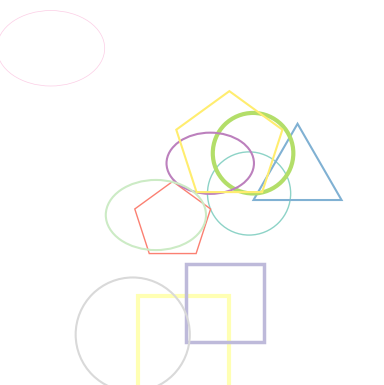[{"shape": "circle", "thickness": 1, "radius": 0.54, "center": [0.647, 0.497]}, {"shape": "square", "thickness": 3, "radius": 0.59, "center": [0.476, 0.114]}, {"shape": "square", "thickness": 2.5, "radius": 0.5, "center": [0.584, 0.213]}, {"shape": "pentagon", "thickness": 1, "radius": 0.52, "center": [0.449, 0.425]}, {"shape": "triangle", "thickness": 1.5, "radius": 0.66, "center": [0.773, 0.546]}, {"shape": "circle", "thickness": 3, "radius": 0.52, "center": [0.657, 0.602]}, {"shape": "oval", "thickness": 0.5, "radius": 0.7, "center": [0.132, 0.875]}, {"shape": "circle", "thickness": 1.5, "radius": 0.74, "center": [0.345, 0.131]}, {"shape": "oval", "thickness": 1.5, "radius": 0.57, "center": [0.546, 0.576]}, {"shape": "oval", "thickness": 1.5, "radius": 0.65, "center": [0.405, 0.441]}, {"shape": "pentagon", "thickness": 1.5, "radius": 0.72, "center": [0.596, 0.618]}]